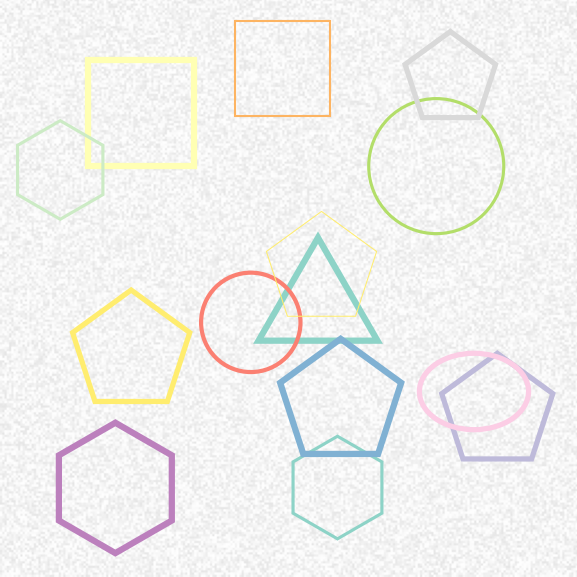[{"shape": "hexagon", "thickness": 1.5, "radius": 0.44, "center": [0.584, 0.155]}, {"shape": "triangle", "thickness": 3, "radius": 0.59, "center": [0.551, 0.469]}, {"shape": "square", "thickness": 3, "radius": 0.46, "center": [0.244, 0.803]}, {"shape": "pentagon", "thickness": 2.5, "radius": 0.51, "center": [0.861, 0.286]}, {"shape": "circle", "thickness": 2, "radius": 0.43, "center": [0.434, 0.441]}, {"shape": "pentagon", "thickness": 3, "radius": 0.55, "center": [0.59, 0.302]}, {"shape": "square", "thickness": 1, "radius": 0.41, "center": [0.489, 0.88]}, {"shape": "circle", "thickness": 1.5, "radius": 0.58, "center": [0.755, 0.711]}, {"shape": "oval", "thickness": 2.5, "radius": 0.47, "center": [0.821, 0.321]}, {"shape": "pentagon", "thickness": 2.5, "radius": 0.41, "center": [0.78, 0.862]}, {"shape": "hexagon", "thickness": 3, "radius": 0.56, "center": [0.2, 0.154]}, {"shape": "hexagon", "thickness": 1.5, "radius": 0.43, "center": [0.104, 0.705]}, {"shape": "pentagon", "thickness": 2.5, "radius": 0.53, "center": [0.227, 0.39]}, {"shape": "pentagon", "thickness": 0.5, "radius": 0.5, "center": [0.557, 0.533]}]